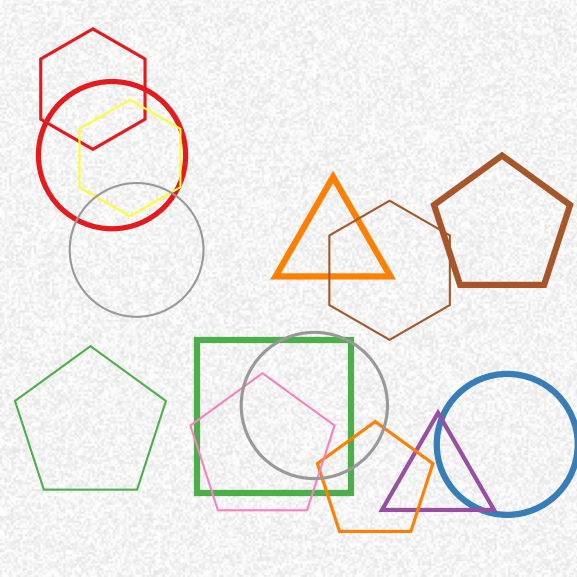[{"shape": "hexagon", "thickness": 1.5, "radius": 0.52, "center": [0.161, 0.845]}, {"shape": "circle", "thickness": 2.5, "radius": 0.64, "center": [0.194, 0.73]}, {"shape": "circle", "thickness": 3, "radius": 0.61, "center": [0.878, 0.23]}, {"shape": "square", "thickness": 3, "radius": 0.66, "center": [0.474, 0.277]}, {"shape": "pentagon", "thickness": 1, "radius": 0.69, "center": [0.157, 0.262]}, {"shape": "triangle", "thickness": 2, "radius": 0.56, "center": [0.759, 0.172]}, {"shape": "pentagon", "thickness": 1.5, "radius": 0.53, "center": [0.65, 0.164]}, {"shape": "triangle", "thickness": 3, "radius": 0.57, "center": [0.577, 0.578]}, {"shape": "hexagon", "thickness": 1, "radius": 0.5, "center": [0.225, 0.726]}, {"shape": "hexagon", "thickness": 1, "radius": 0.6, "center": [0.675, 0.531]}, {"shape": "pentagon", "thickness": 3, "radius": 0.62, "center": [0.869, 0.606]}, {"shape": "pentagon", "thickness": 1, "radius": 0.66, "center": [0.455, 0.222]}, {"shape": "circle", "thickness": 1, "radius": 0.58, "center": [0.237, 0.566]}, {"shape": "circle", "thickness": 1.5, "radius": 0.63, "center": [0.544, 0.297]}]